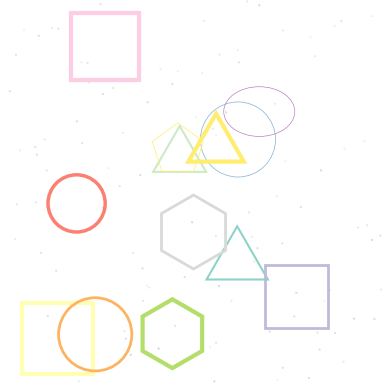[{"shape": "triangle", "thickness": 1.5, "radius": 0.46, "center": [0.616, 0.32]}, {"shape": "square", "thickness": 3, "radius": 0.47, "center": [0.149, 0.12]}, {"shape": "square", "thickness": 2, "radius": 0.41, "center": [0.77, 0.229]}, {"shape": "circle", "thickness": 2.5, "radius": 0.37, "center": [0.199, 0.472]}, {"shape": "circle", "thickness": 0.5, "radius": 0.49, "center": [0.618, 0.638]}, {"shape": "circle", "thickness": 2, "radius": 0.48, "center": [0.247, 0.132]}, {"shape": "hexagon", "thickness": 3, "radius": 0.45, "center": [0.448, 0.133]}, {"shape": "square", "thickness": 3, "radius": 0.44, "center": [0.272, 0.879]}, {"shape": "hexagon", "thickness": 2, "radius": 0.48, "center": [0.503, 0.397]}, {"shape": "oval", "thickness": 0.5, "radius": 0.46, "center": [0.673, 0.71]}, {"shape": "triangle", "thickness": 1.5, "radius": 0.4, "center": [0.467, 0.593]}, {"shape": "triangle", "thickness": 3, "radius": 0.42, "center": [0.561, 0.622]}, {"shape": "pentagon", "thickness": 0.5, "radius": 0.35, "center": [0.462, 0.611]}]